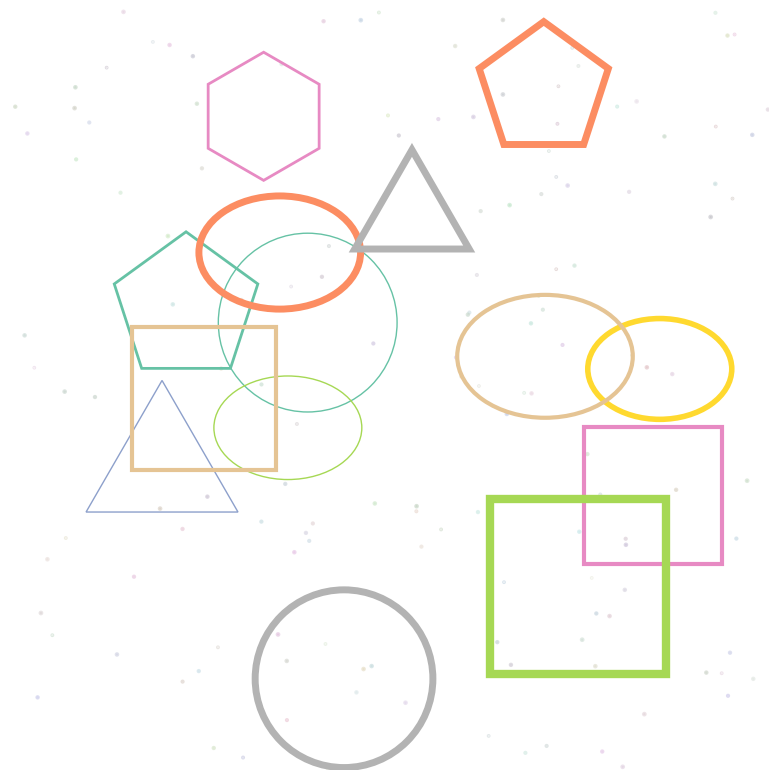[{"shape": "circle", "thickness": 0.5, "radius": 0.58, "center": [0.4, 0.581]}, {"shape": "pentagon", "thickness": 1, "radius": 0.49, "center": [0.242, 0.601]}, {"shape": "pentagon", "thickness": 2.5, "radius": 0.44, "center": [0.706, 0.884]}, {"shape": "oval", "thickness": 2.5, "radius": 0.52, "center": [0.363, 0.672]}, {"shape": "triangle", "thickness": 0.5, "radius": 0.57, "center": [0.21, 0.392]}, {"shape": "square", "thickness": 1.5, "radius": 0.45, "center": [0.848, 0.356]}, {"shape": "hexagon", "thickness": 1, "radius": 0.42, "center": [0.342, 0.849]}, {"shape": "square", "thickness": 3, "radius": 0.57, "center": [0.751, 0.238]}, {"shape": "oval", "thickness": 0.5, "radius": 0.48, "center": [0.374, 0.444]}, {"shape": "oval", "thickness": 2, "radius": 0.47, "center": [0.857, 0.521]}, {"shape": "oval", "thickness": 1.5, "radius": 0.57, "center": [0.708, 0.537]}, {"shape": "square", "thickness": 1.5, "radius": 0.47, "center": [0.265, 0.483]}, {"shape": "circle", "thickness": 2.5, "radius": 0.58, "center": [0.447, 0.119]}, {"shape": "triangle", "thickness": 2.5, "radius": 0.43, "center": [0.535, 0.72]}]